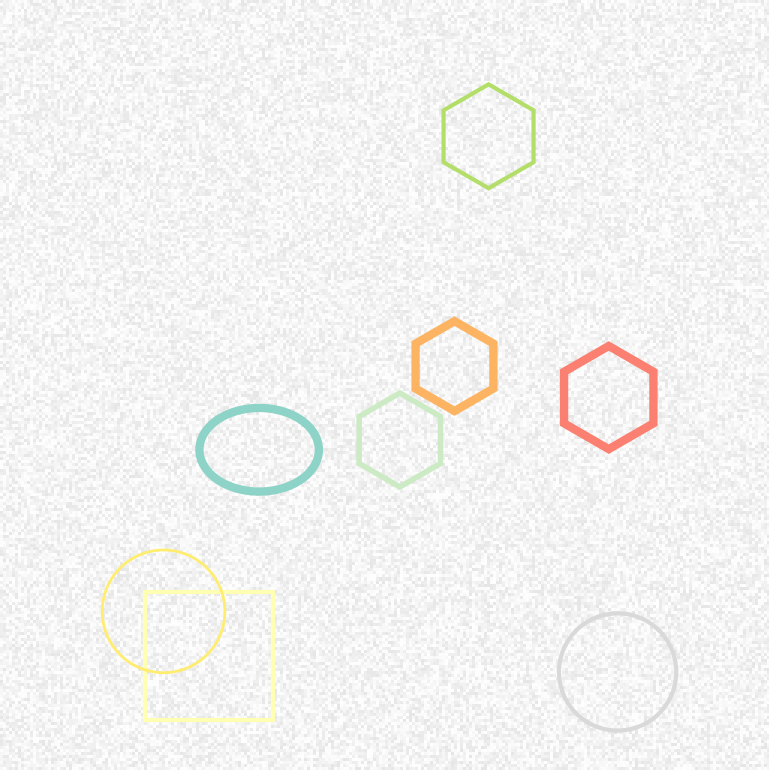[{"shape": "oval", "thickness": 3, "radius": 0.39, "center": [0.337, 0.416]}, {"shape": "square", "thickness": 1.5, "radius": 0.42, "center": [0.272, 0.148]}, {"shape": "hexagon", "thickness": 3, "radius": 0.33, "center": [0.791, 0.484]}, {"shape": "hexagon", "thickness": 3, "radius": 0.29, "center": [0.59, 0.525]}, {"shape": "hexagon", "thickness": 1.5, "radius": 0.34, "center": [0.634, 0.823]}, {"shape": "circle", "thickness": 1.5, "radius": 0.38, "center": [0.802, 0.127]}, {"shape": "hexagon", "thickness": 2, "radius": 0.3, "center": [0.519, 0.429]}, {"shape": "circle", "thickness": 1, "radius": 0.4, "center": [0.212, 0.206]}]